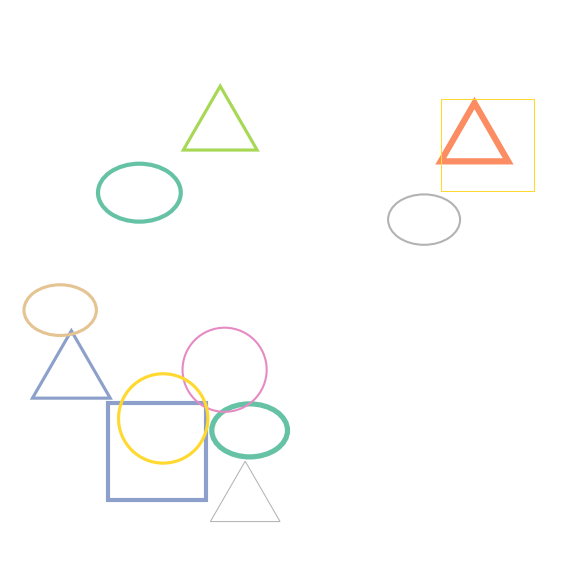[{"shape": "oval", "thickness": 2.5, "radius": 0.33, "center": [0.432, 0.254]}, {"shape": "oval", "thickness": 2, "radius": 0.36, "center": [0.241, 0.665]}, {"shape": "triangle", "thickness": 3, "radius": 0.34, "center": [0.822, 0.753]}, {"shape": "square", "thickness": 2, "radius": 0.42, "center": [0.272, 0.217]}, {"shape": "triangle", "thickness": 1.5, "radius": 0.39, "center": [0.124, 0.349]}, {"shape": "circle", "thickness": 1, "radius": 0.36, "center": [0.389, 0.359]}, {"shape": "triangle", "thickness": 1.5, "radius": 0.37, "center": [0.381, 0.776]}, {"shape": "circle", "thickness": 1.5, "radius": 0.39, "center": [0.283, 0.275]}, {"shape": "square", "thickness": 0.5, "radius": 0.4, "center": [0.844, 0.748]}, {"shape": "oval", "thickness": 1.5, "radius": 0.31, "center": [0.104, 0.462]}, {"shape": "oval", "thickness": 1, "radius": 0.31, "center": [0.734, 0.619]}, {"shape": "triangle", "thickness": 0.5, "radius": 0.35, "center": [0.425, 0.131]}]